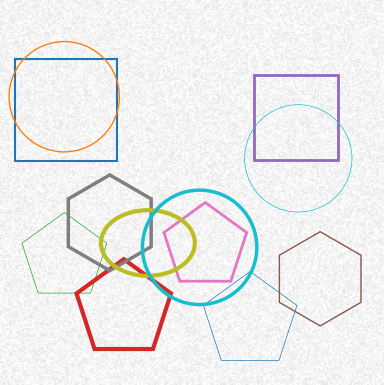[{"shape": "pentagon", "thickness": 0.5, "radius": 0.64, "center": [0.65, 0.167]}, {"shape": "square", "thickness": 1.5, "radius": 0.66, "center": [0.171, 0.715]}, {"shape": "circle", "thickness": 1, "radius": 0.72, "center": [0.167, 0.749]}, {"shape": "pentagon", "thickness": 0.5, "radius": 0.58, "center": [0.167, 0.332]}, {"shape": "pentagon", "thickness": 3, "radius": 0.65, "center": [0.321, 0.198]}, {"shape": "square", "thickness": 2, "radius": 0.55, "center": [0.769, 0.695]}, {"shape": "hexagon", "thickness": 1, "radius": 0.61, "center": [0.832, 0.276]}, {"shape": "pentagon", "thickness": 2, "radius": 0.56, "center": [0.533, 0.361]}, {"shape": "hexagon", "thickness": 2.5, "radius": 0.62, "center": [0.285, 0.421]}, {"shape": "oval", "thickness": 3, "radius": 0.61, "center": [0.384, 0.369]}, {"shape": "circle", "thickness": 2.5, "radius": 0.74, "center": [0.519, 0.358]}, {"shape": "circle", "thickness": 0.5, "radius": 0.7, "center": [0.775, 0.589]}]